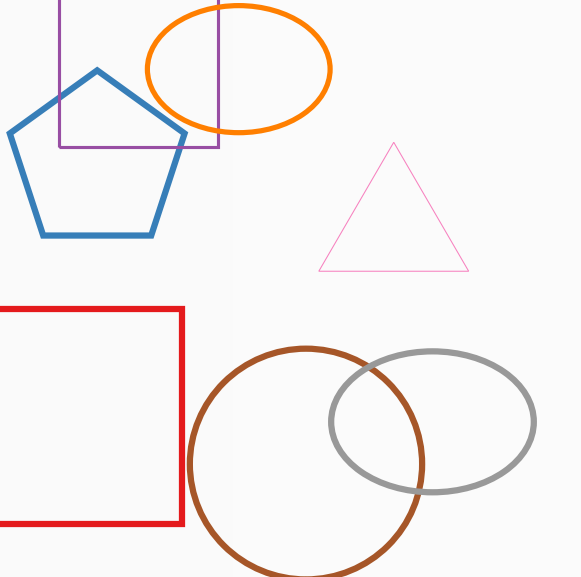[{"shape": "square", "thickness": 3, "radius": 0.93, "center": [0.128, 0.278]}, {"shape": "pentagon", "thickness": 3, "radius": 0.79, "center": [0.167, 0.719]}, {"shape": "square", "thickness": 1.5, "radius": 0.68, "center": [0.239, 0.88]}, {"shape": "oval", "thickness": 2.5, "radius": 0.79, "center": [0.411, 0.879]}, {"shape": "circle", "thickness": 3, "radius": 1.0, "center": [0.526, 0.196]}, {"shape": "triangle", "thickness": 0.5, "radius": 0.74, "center": [0.677, 0.604]}, {"shape": "oval", "thickness": 3, "radius": 0.87, "center": [0.744, 0.269]}]